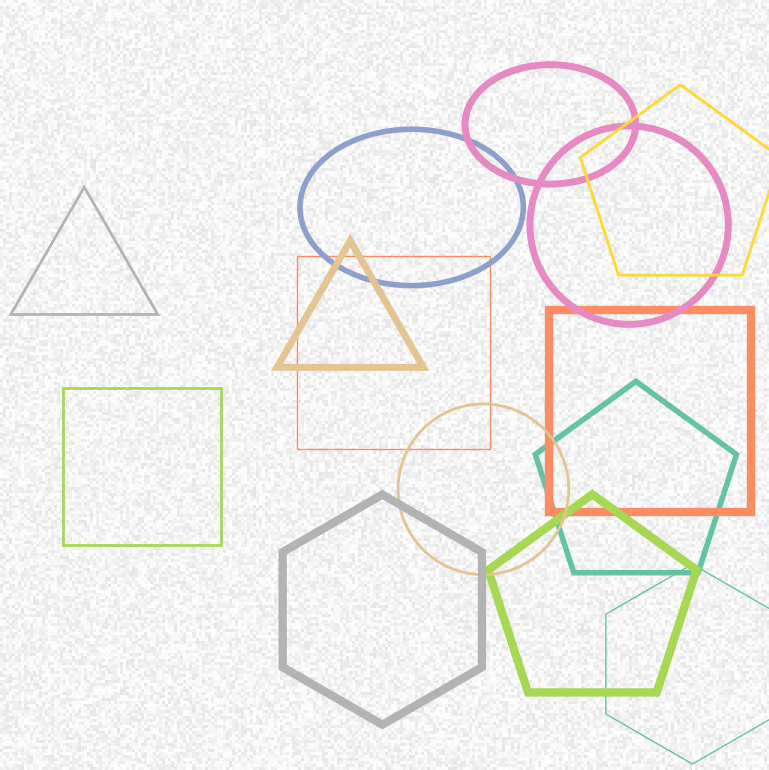[{"shape": "hexagon", "thickness": 0.5, "radius": 0.65, "center": [0.899, 0.138]}, {"shape": "pentagon", "thickness": 2, "radius": 0.69, "center": [0.826, 0.367]}, {"shape": "square", "thickness": 0.5, "radius": 0.63, "center": [0.511, 0.542]}, {"shape": "square", "thickness": 3, "radius": 0.66, "center": [0.844, 0.466]}, {"shape": "oval", "thickness": 2, "radius": 0.73, "center": [0.535, 0.731]}, {"shape": "circle", "thickness": 2.5, "radius": 0.64, "center": [0.817, 0.708]}, {"shape": "oval", "thickness": 2.5, "radius": 0.55, "center": [0.715, 0.838]}, {"shape": "square", "thickness": 1, "radius": 0.51, "center": [0.185, 0.394]}, {"shape": "pentagon", "thickness": 3, "radius": 0.71, "center": [0.769, 0.216]}, {"shape": "pentagon", "thickness": 1, "radius": 0.68, "center": [0.884, 0.753]}, {"shape": "triangle", "thickness": 2.5, "radius": 0.55, "center": [0.455, 0.578]}, {"shape": "circle", "thickness": 1, "radius": 0.55, "center": [0.628, 0.365]}, {"shape": "hexagon", "thickness": 3, "radius": 0.75, "center": [0.497, 0.208]}, {"shape": "triangle", "thickness": 1, "radius": 0.55, "center": [0.109, 0.647]}]